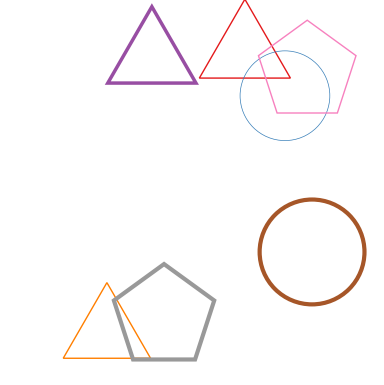[{"shape": "triangle", "thickness": 1, "radius": 0.68, "center": [0.636, 0.865]}, {"shape": "circle", "thickness": 0.5, "radius": 0.58, "center": [0.74, 0.751]}, {"shape": "triangle", "thickness": 2.5, "radius": 0.66, "center": [0.394, 0.85]}, {"shape": "triangle", "thickness": 1, "radius": 0.65, "center": [0.278, 0.135]}, {"shape": "circle", "thickness": 3, "radius": 0.68, "center": [0.811, 0.346]}, {"shape": "pentagon", "thickness": 1, "radius": 0.67, "center": [0.798, 0.814]}, {"shape": "pentagon", "thickness": 3, "radius": 0.68, "center": [0.426, 0.177]}]